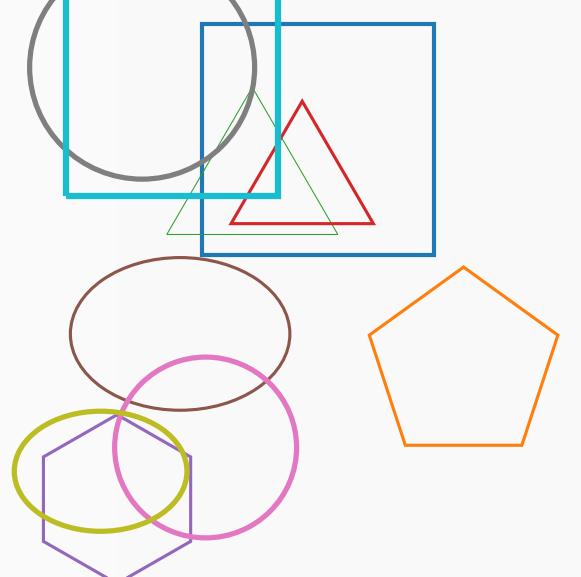[{"shape": "square", "thickness": 2, "radius": 1.0, "center": [0.547, 0.758]}, {"shape": "pentagon", "thickness": 1.5, "radius": 0.85, "center": [0.798, 0.366]}, {"shape": "triangle", "thickness": 0.5, "radius": 0.85, "center": [0.434, 0.678]}, {"shape": "triangle", "thickness": 1.5, "radius": 0.71, "center": [0.52, 0.683]}, {"shape": "hexagon", "thickness": 1.5, "radius": 0.73, "center": [0.201, 0.135]}, {"shape": "oval", "thickness": 1.5, "radius": 0.94, "center": [0.31, 0.421]}, {"shape": "circle", "thickness": 2.5, "radius": 0.78, "center": [0.354, 0.224]}, {"shape": "circle", "thickness": 2.5, "radius": 0.97, "center": [0.245, 0.882]}, {"shape": "oval", "thickness": 2.5, "radius": 0.74, "center": [0.173, 0.183]}, {"shape": "square", "thickness": 3, "radius": 0.91, "center": [0.296, 0.842]}]